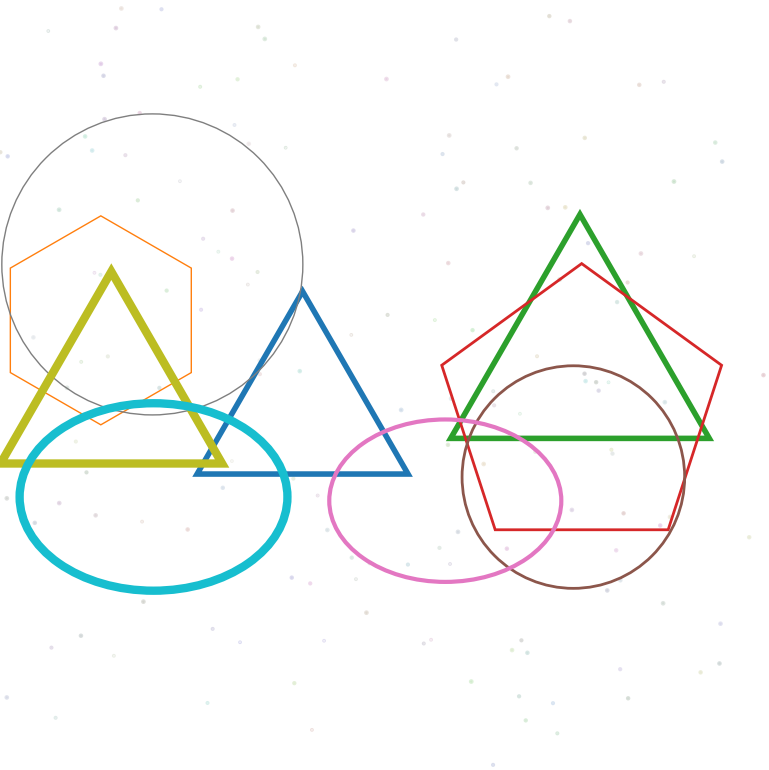[{"shape": "triangle", "thickness": 2, "radius": 0.79, "center": [0.393, 0.463]}, {"shape": "hexagon", "thickness": 0.5, "radius": 0.68, "center": [0.131, 0.584]}, {"shape": "triangle", "thickness": 2, "radius": 0.97, "center": [0.753, 0.528]}, {"shape": "pentagon", "thickness": 1, "radius": 0.96, "center": [0.755, 0.467]}, {"shape": "circle", "thickness": 1, "radius": 0.72, "center": [0.745, 0.38]}, {"shape": "oval", "thickness": 1.5, "radius": 0.75, "center": [0.578, 0.35]}, {"shape": "circle", "thickness": 0.5, "radius": 0.98, "center": [0.198, 0.657]}, {"shape": "triangle", "thickness": 3, "radius": 0.83, "center": [0.145, 0.481]}, {"shape": "oval", "thickness": 3, "radius": 0.87, "center": [0.199, 0.355]}]